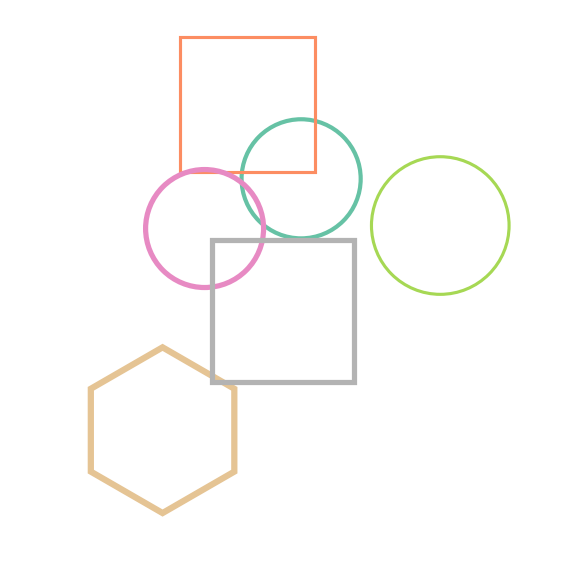[{"shape": "circle", "thickness": 2, "radius": 0.52, "center": [0.521, 0.689]}, {"shape": "square", "thickness": 1.5, "radius": 0.58, "center": [0.429, 0.818]}, {"shape": "circle", "thickness": 2.5, "radius": 0.51, "center": [0.354, 0.603]}, {"shape": "circle", "thickness": 1.5, "radius": 0.6, "center": [0.762, 0.609]}, {"shape": "hexagon", "thickness": 3, "radius": 0.72, "center": [0.282, 0.254]}, {"shape": "square", "thickness": 2.5, "radius": 0.61, "center": [0.489, 0.461]}]